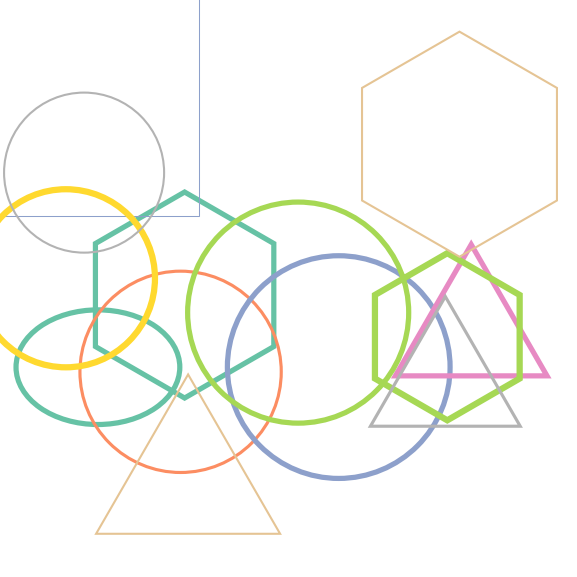[{"shape": "oval", "thickness": 2.5, "radius": 0.71, "center": [0.17, 0.363]}, {"shape": "hexagon", "thickness": 2.5, "radius": 0.89, "center": [0.32, 0.488]}, {"shape": "circle", "thickness": 1.5, "radius": 0.87, "center": [0.313, 0.355]}, {"shape": "square", "thickness": 0.5, "radius": 0.99, "center": [0.146, 0.823]}, {"shape": "circle", "thickness": 2.5, "radius": 0.96, "center": [0.587, 0.363]}, {"shape": "triangle", "thickness": 2.5, "radius": 0.76, "center": [0.816, 0.424]}, {"shape": "hexagon", "thickness": 3, "radius": 0.72, "center": [0.775, 0.416]}, {"shape": "circle", "thickness": 2.5, "radius": 0.96, "center": [0.516, 0.458]}, {"shape": "circle", "thickness": 3, "radius": 0.77, "center": [0.114, 0.517]}, {"shape": "triangle", "thickness": 1, "radius": 0.92, "center": [0.326, 0.167]}, {"shape": "hexagon", "thickness": 1, "radius": 0.97, "center": [0.796, 0.749]}, {"shape": "circle", "thickness": 1, "radius": 0.69, "center": [0.146, 0.7]}, {"shape": "triangle", "thickness": 1.5, "radius": 0.75, "center": [0.771, 0.336]}]